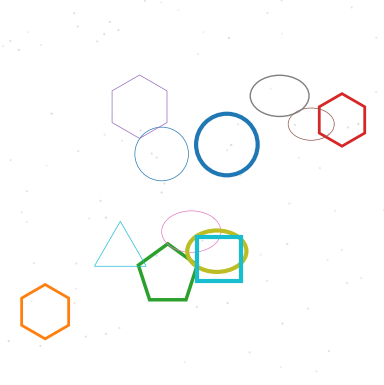[{"shape": "circle", "thickness": 0.5, "radius": 0.35, "center": [0.42, 0.6]}, {"shape": "circle", "thickness": 3, "radius": 0.4, "center": [0.589, 0.625]}, {"shape": "hexagon", "thickness": 2, "radius": 0.35, "center": [0.117, 0.19]}, {"shape": "pentagon", "thickness": 2.5, "radius": 0.4, "center": [0.436, 0.286]}, {"shape": "hexagon", "thickness": 2, "radius": 0.34, "center": [0.888, 0.688]}, {"shape": "hexagon", "thickness": 0.5, "radius": 0.41, "center": [0.362, 0.723]}, {"shape": "oval", "thickness": 0.5, "radius": 0.3, "center": [0.808, 0.678]}, {"shape": "oval", "thickness": 0.5, "radius": 0.38, "center": [0.497, 0.398]}, {"shape": "oval", "thickness": 1, "radius": 0.38, "center": [0.726, 0.751]}, {"shape": "oval", "thickness": 3, "radius": 0.38, "center": [0.563, 0.348]}, {"shape": "square", "thickness": 3, "radius": 0.29, "center": [0.568, 0.328]}, {"shape": "triangle", "thickness": 0.5, "radius": 0.39, "center": [0.312, 0.347]}]